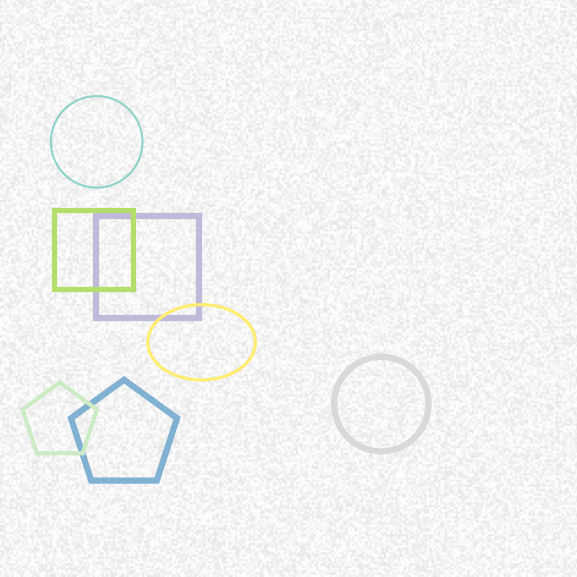[{"shape": "circle", "thickness": 1, "radius": 0.4, "center": [0.167, 0.753]}, {"shape": "square", "thickness": 3, "radius": 0.44, "center": [0.256, 0.536]}, {"shape": "pentagon", "thickness": 3, "radius": 0.48, "center": [0.215, 0.245]}, {"shape": "square", "thickness": 2.5, "radius": 0.34, "center": [0.163, 0.567]}, {"shape": "circle", "thickness": 3, "radius": 0.41, "center": [0.66, 0.299]}, {"shape": "pentagon", "thickness": 2, "radius": 0.34, "center": [0.103, 0.269]}, {"shape": "oval", "thickness": 1.5, "radius": 0.47, "center": [0.349, 0.406]}]